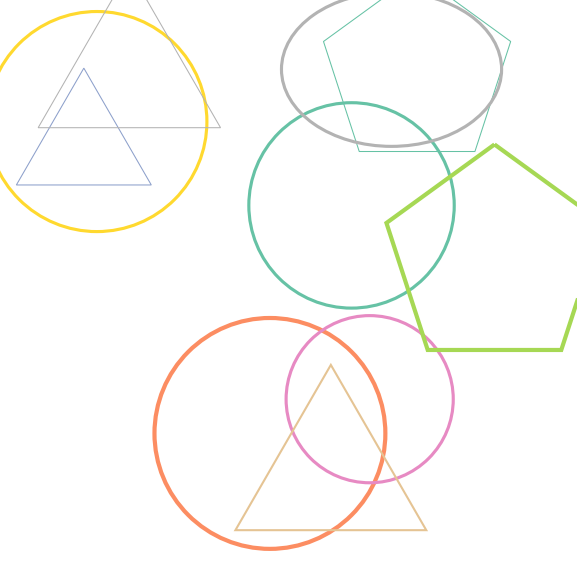[{"shape": "pentagon", "thickness": 0.5, "radius": 0.85, "center": [0.722, 0.875]}, {"shape": "circle", "thickness": 1.5, "radius": 0.89, "center": [0.609, 0.643]}, {"shape": "circle", "thickness": 2, "radius": 1.0, "center": [0.467, 0.249]}, {"shape": "triangle", "thickness": 0.5, "radius": 0.67, "center": [0.145, 0.746]}, {"shape": "circle", "thickness": 1.5, "radius": 0.72, "center": [0.64, 0.308]}, {"shape": "pentagon", "thickness": 2, "radius": 0.98, "center": [0.856, 0.552]}, {"shape": "circle", "thickness": 1.5, "radius": 0.95, "center": [0.168, 0.789]}, {"shape": "triangle", "thickness": 1, "radius": 0.95, "center": [0.573, 0.176]}, {"shape": "oval", "thickness": 1.5, "radius": 0.95, "center": [0.678, 0.879]}, {"shape": "triangle", "thickness": 0.5, "radius": 0.91, "center": [0.224, 0.869]}]